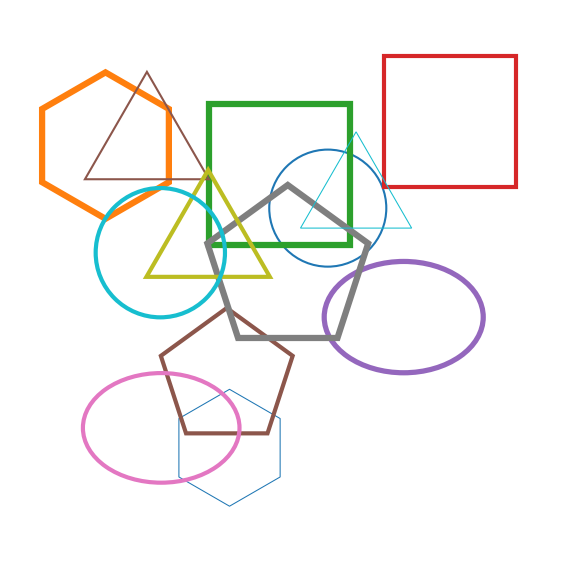[{"shape": "circle", "thickness": 1, "radius": 0.51, "center": [0.568, 0.639]}, {"shape": "hexagon", "thickness": 0.5, "radius": 0.51, "center": [0.397, 0.224]}, {"shape": "hexagon", "thickness": 3, "radius": 0.63, "center": [0.183, 0.747]}, {"shape": "square", "thickness": 3, "radius": 0.61, "center": [0.484, 0.697]}, {"shape": "square", "thickness": 2, "radius": 0.57, "center": [0.779, 0.789]}, {"shape": "oval", "thickness": 2.5, "radius": 0.69, "center": [0.699, 0.45]}, {"shape": "pentagon", "thickness": 2, "radius": 0.6, "center": [0.393, 0.346]}, {"shape": "triangle", "thickness": 1, "radius": 0.62, "center": [0.254, 0.751]}, {"shape": "oval", "thickness": 2, "radius": 0.68, "center": [0.279, 0.258]}, {"shape": "pentagon", "thickness": 3, "radius": 0.73, "center": [0.498, 0.532]}, {"shape": "triangle", "thickness": 2, "radius": 0.62, "center": [0.36, 0.581]}, {"shape": "triangle", "thickness": 0.5, "radius": 0.56, "center": [0.617, 0.66]}, {"shape": "circle", "thickness": 2, "radius": 0.56, "center": [0.278, 0.562]}]